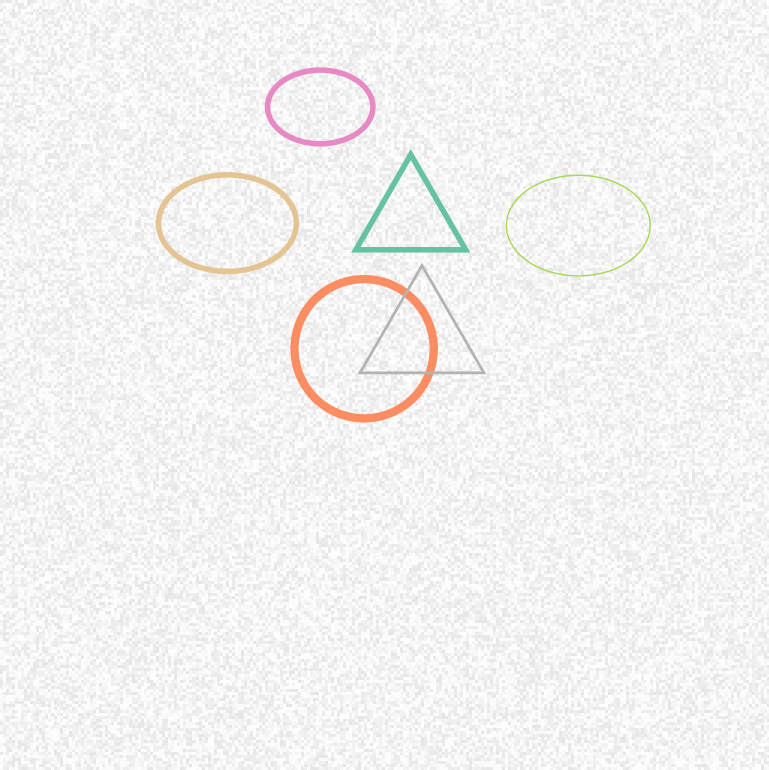[{"shape": "triangle", "thickness": 2, "radius": 0.41, "center": [0.533, 0.717]}, {"shape": "circle", "thickness": 3, "radius": 0.45, "center": [0.473, 0.547]}, {"shape": "oval", "thickness": 2, "radius": 0.34, "center": [0.416, 0.861]}, {"shape": "oval", "thickness": 0.5, "radius": 0.47, "center": [0.751, 0.707]}, {"shape": "oval", "thickness": 2, "radius": 0.45, "center": [0.295, 0.71]}, {"shape": "triangle", "thickness": 1, "radius": 0.46, "center": [0.548, 0.562]}]